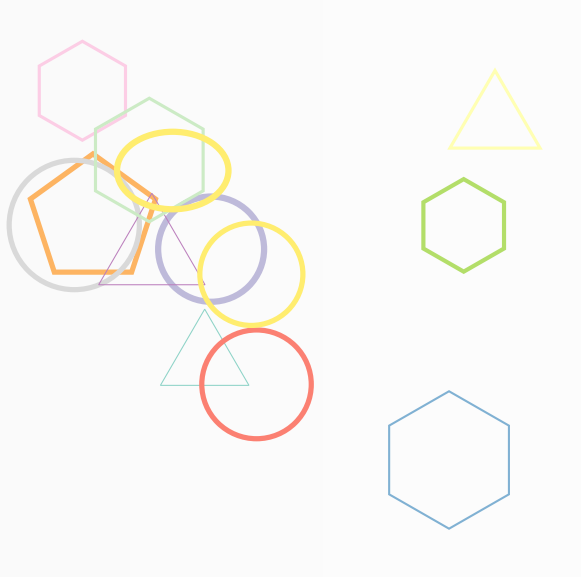[{"shape": "triangle", "thickness": 0.5, "radius": 0.44, "center": [0.352, 0.376]}, {"shape": "triangle", "thickness": 1.5, "radius": 0.45, "center": [0.852, 0.787]}, {"shape": "circle", "thickness": 3, "radius": 0.46, "center": [0.363, 0.568]}, {"shape": "circle", "thickness": 2.5, "radius": 0.47, "center": [0.441, 0.334]}, {"shape": "hexagon", "thickness": 1, "radius": 0.59, "center": [0.773, 0.203]}, {"shape": "pentagon", "thickness": 2.5, "radius": 0.57, "center": [0.16, 0.619]}, {"shape": "hexagon", "thickness": 2, "radius": 0.4, "center": [0.798, 0.609]}, {"shape": "hexagon", "thickness": 1.5, "radius": 0.43, "center": [0.142, 0.842]}, {"shape": "circle", "thickness": 2.5, "radius": 0.56, "center": [0.128, 0.61]}, {"shape": "triangle", "thickness": 0.5, "radius": 0.53, "center": [0.261, 0.559]}, {"shape": "hexagon", "thickness": 1.5, "radius": 0.53, "center": [0.257, 0.722]}, {"shape": "circle", "thickness": 2.5, "radius": 0.44, "center": [0.432, 0.524]}, {"shape": "oval", "thickness": 3, "radius": 0.48, "center": [0.297, 0.704]}]